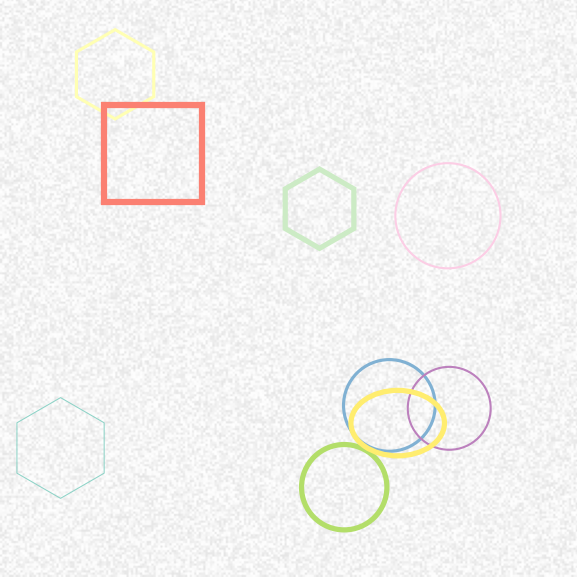[{"shape": "hexagon", "thickness": 0.5, "radius": 0.44, "center": [0.105, 0.223]}, {"shape": "hexagon", "thickness": 1.5, "radius": 0.39, "center": [0.199, 0.871]}, {"shape": "square", "thickness": 3, "radius": 0.42, "center": [0.265, 0.734]}, {"shape": "circle", "thickness": 1.5, "radius": 0.4, "center": [0.674, 0.297]}, {"shape": "circle", "thickness": 2.5, "radius": 0.37, "center": [0.596, 0.155]}, {"shape": "circle", "thickness": 1, "radius": 0.46, "center": [0.776, 0.626]}, {"shape": "circle", "thickness": 1, "radius": 0.36, "center": [0.778, 0.292]}, {"shape": "hexagon", "thickness": 2.5, "radius": 0.34, "center": [0.553, 0.638]}, {"shape": "oval", "thickness": 2.5, "radius": 0.4, "center": [0.689, 0.267]}]